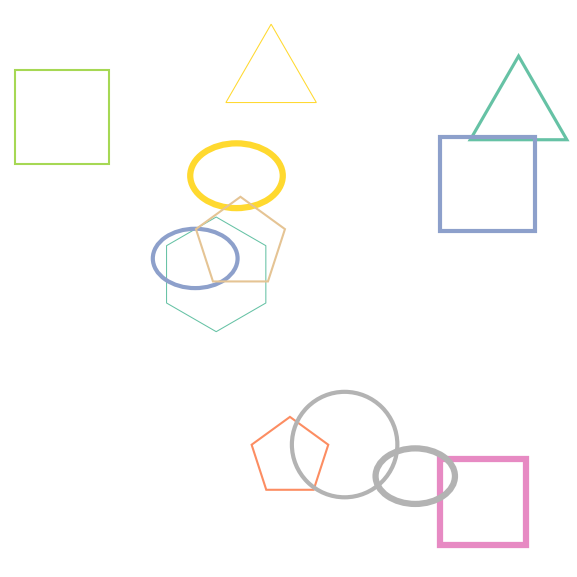[{"shape": "hexagon", "thickness": 0.5, "radius": 0.5, "center": [0.374, 0.524]}, {"shape": "triangle", "thickness": 1.5, "radius": 0.48, "center": [0.898, 0.805]}, {"shape": "pentagon", "thickness": 1, "radius": 0.35, "center": [0.502, 0.207]}, {"shape": "square", "thickness": 2, "radius": 0.41, "center": [0.844, 0.68]}, {"shape": "oval", "thickness": 2, "radius": 0.37, "center": [0.338, 0.552]}, {"shape": "square", "thickness": 3, "radius": 0.37, "center": [0.837, 0.129]}, {"shape": "square", "thickness": 1, "radius": 0.41, "center": [0.108, 0.797]}, {"shape": "triangle", "thickness": 0.5, "radius": 0.45, "center": [0.469, 0.867]}, {"shape": "oval", "thickness": 3, "radius": 0.4, "center": [0.41, 0.695]}, {"shape": "pentagon", "thickness": 1, "radius": 0.41, "center": [0.416, 0.577]}, {"shape": "oval", "thickness": 3, "radius": 0.34, "center": [0.719, 0.175]}, {"shape": "circle", "thickness": 2, "radius": 0.46, "center": [0.597, 0.229]}]